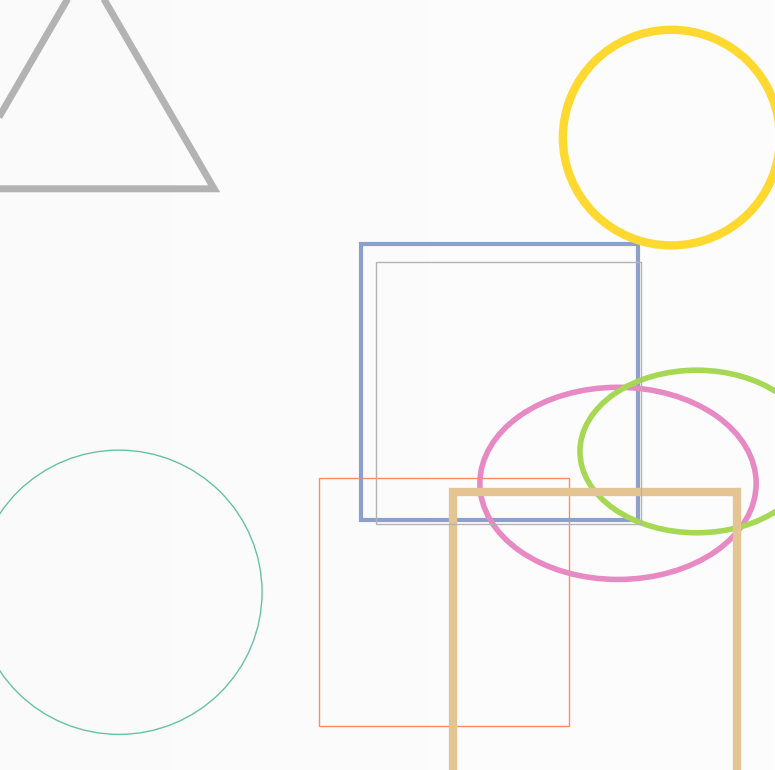[{"shape": "circle", "thickness": 0.5, "radius": 0.92, "center": [0.154, 0.231]}, {"shape": "square", "thickness": 0.5, "radius": 0.81, "center": [0.572, 0.218]}, {"shape": "square", "thickness": 1.5, "radius": 0.89, "center": [0.645, 0.504]}, {"shape": "oval", "thickness": 2, "radius": 0.89, "center": [0.797, 0.372]}, {"shape": "oval", "thickness": 2, "radius": 0.75, "center": [0.899, 0.414]}, {"shape": "circle", "thickness": 3, "radius": 0.7, "center": [0.866, 0.821]}, {"shape": "square", "thickness": 3, "radius": 0.91, "center": [0.768, 0.178]}, {"shape": "square", "thickness": 0.5, "radius": 0.85, "center": [0.656, 0.49]}, {"shape": "triangle", "thickness": 2.5, "radius": 0.96, "center": [0.111, 0.85]}]